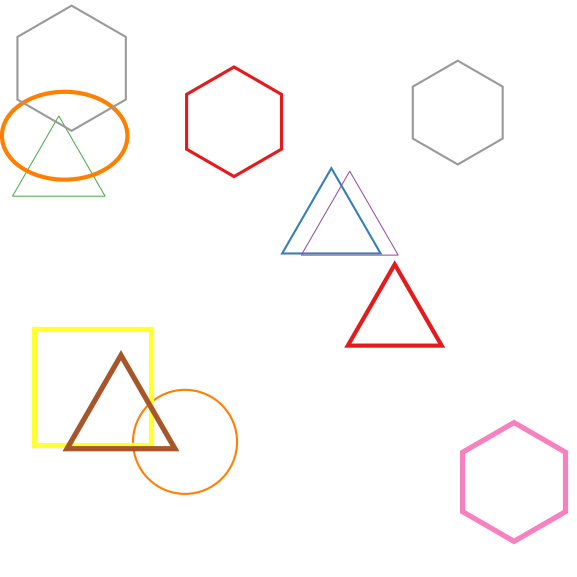[{"shape": "hexagon", "thickness": 1.5, "radius": 0.47, "center": [0.405, 0.788]}, {"shape": "triangle", "thickness": 2, "radius": 0.47, "center": [0.684, 0.448]}, {"shape": "triangle", "thickness": 1, "radius": 0.49, "center": [0.574, 0.609]}, {"shape": "triangle", "thickness": 0.5, "radius": 0.46, "center": [0.102, 0.706]}, {"shape": "triangle", "thickness": 0.5, "radius": 0.48, "center": [0.606, 0.606]}, {"shape": "circle", "thickness": 1, "radius": 0.45, "center": [0.32, 0.234]}, {"shape": "oval", "thickness": 2, "radius": 0.54, "center": [0.112, 0.764]}, {"shape": "square", "thickness": 2.5, "radius": 0.5, "center": [0.16, 0.33]}, {"shape": "triangle", "thickness": 2.5, "radius": 0.54, "center": [0.209, 0.276]}, {"shape": "hexagon", "thickness": 2.5, "radius": 0.51, "center": [0.89, 0.165]}, {"shape": "hexagon", "thickness": 1, "radius": 0.54, "center": [0.124, 0.881]}, {"shape": "hexagon", "thickness": 1, "radius": 0.45, "center": [0.793, 0.804]}]